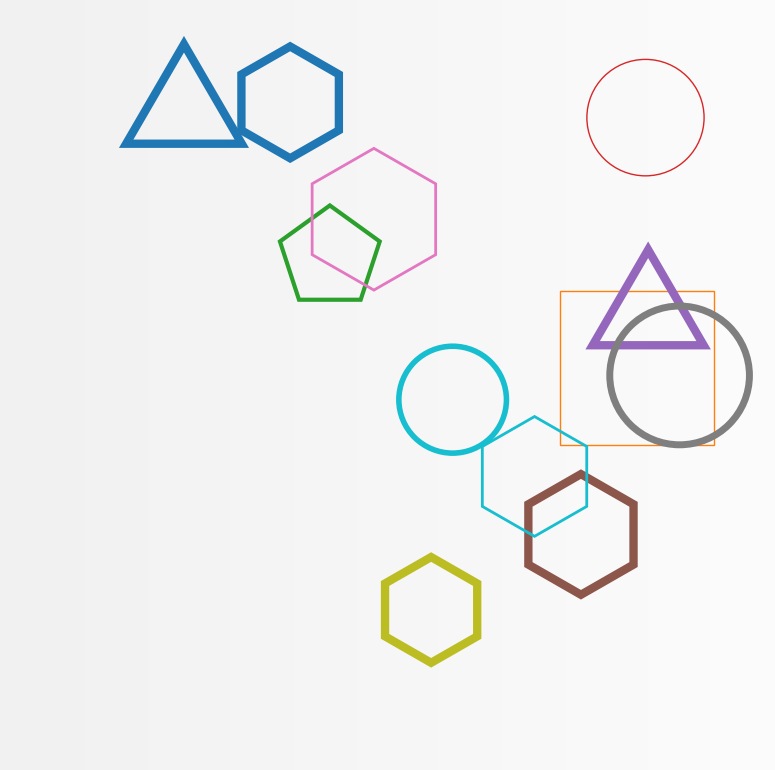[{"shape": "triangle", "thickness": 3, "radius": 0.43, "center": [0.237, 0.856]}, {"shape": "hexagon", "thickness": 3, "radius": 0.36, "center": [0.374, 0.867]}, {"shape": "square", "thickness": 0.5, "radius": 0.5, "center": [0.822, 0.522]}, {"shape": "pentagon", "thickness": 1.5, "radius": 0.34, "center": [0.426, 0.665]}, {"shape": "circle", "thickness": 0.5, "radius": 0.38, "center": [0.833, 0.847]}, {"shape": "triangle", "thickness": 3, "radius": 0.41, "center": [0.836, 0.593]}, {"shape": "hexagon", "thickness": 3, "radius": 0.39, "center": [0.75, 0.306]}, {"shape": "hexagon", "thickness": 1, "radius": 0.46, "center": [0.482, 0.715]}, {"shape": "circle", "thickness": 2.5, "radius": 0.45, "center": [0.877, 0.512]}, {"shape": "hexagon", "thickness": 3, "radius": 0.34, "center": [0.556, 0.208]}, {"shape": "circle", "thickness": 2, "radius": 0.35, "center": [0.584, 0.481]}, {"shape": "hexagon", "thickness": 1, "radius": 0.39, "center": [0.69, 0.381]}]